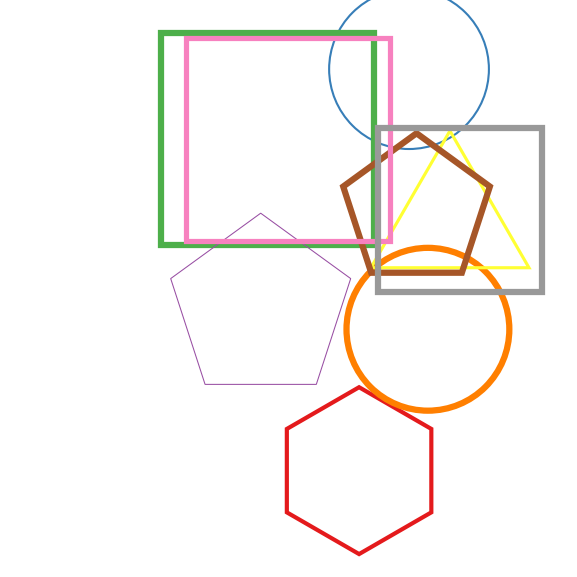[{"shape": "hexagon", "thickness": 2, "radius": 0.72, "center": [0.622, 0.184]}, {"shape": "circle", "thickness": 1, "radius": 0.69, "center": [0.708, 0.879]}, {"shape": "square", "thickness": 3, "radius": 0.92, "center": [0.463, 0.758]}, {"shape": "pentagon", "thickness": 0.5, "radius": 0.82, "center": [0.451, 0.466]}, {"shape": "circle", "thickness": 3, "radius": 0.7, "center": [0.741, 0.429]}, {"shape": "triangle", "thickness": 1.5, "radius": 0.79, "center": [0.779, 0.615]}, {"shape": "pentagon", "thickness": 3, "radius": 0.67, "center": [0.721, 0.635]}, {"shape": "square", "thickness": 2.5, "radius": 0.88, "center": [0.499, 0.758]}, {"shape": "square", "thickness": 3, "radius": 0.71, "center": [0.796, 0.635]}]